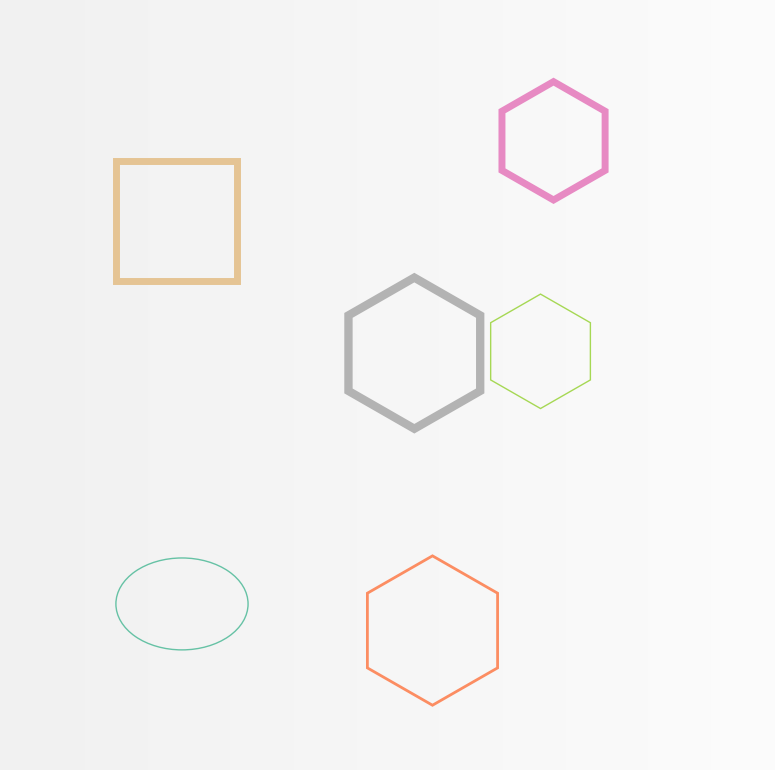[{"shape": "oval", "thickness": 0.5, "radius": 0.43, "center": [0.235, 0.216]}, {"shape": "hexagon", "thickness": 1, "radius": 0.48, "center": [0.558, 0.181]}, {"shape": "hexagon", "thickness": 2.5, "radius": 0.38, "center": [0.714, 0.817]}, {"shape": "hexagon", "thickness": 0.5, "radius": 0.37, "center": [0.697, 0.544]}, {"shape": "square", "thickness": 2.5, "radius": 0.39, "center": [0.228, 0.714]}, {"shape": "hexagon", "thickness": 3, "radius": 0.49, "center": [0.535, 0.541]}]